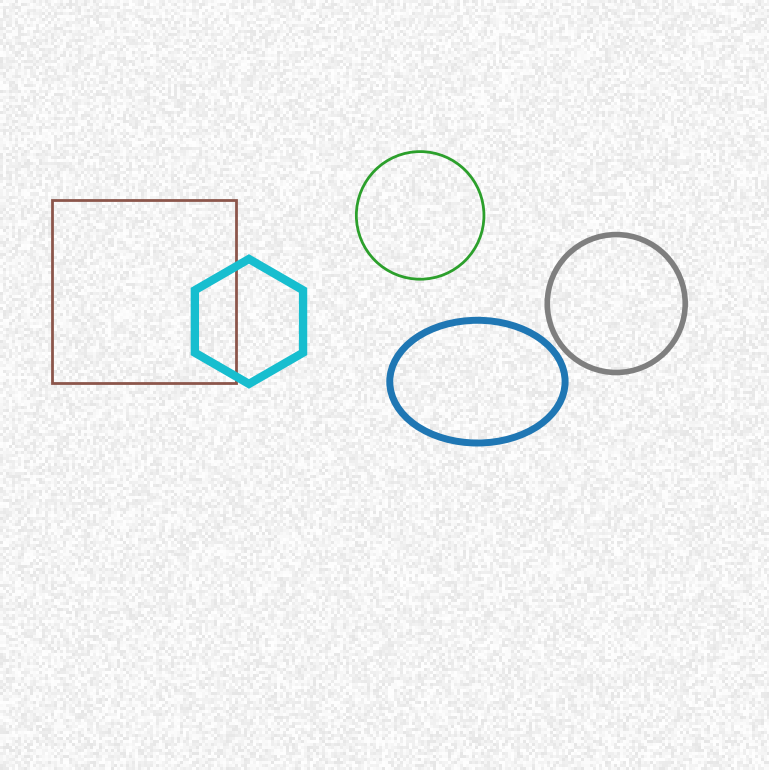[{"shape": "oval", "thickness": 2.5, "radius": 0.57, "center": [0.62, 0.504]}, {"shape": "circle", "thickness": 1, "radius": 0.41, "center": [0.546, 0.72]}, {"shape": "square", "thickness": 1, "radius": 0.59, "center": [0.187, 0.621]}, {"shape": "circle", "thickness": 2, "radius": 0.45, "center": [0.8, 0.606]}, {"shape": "hexagon", "thickness": 3, "radius": 0.41, "center": [0.323, 0.583]}]